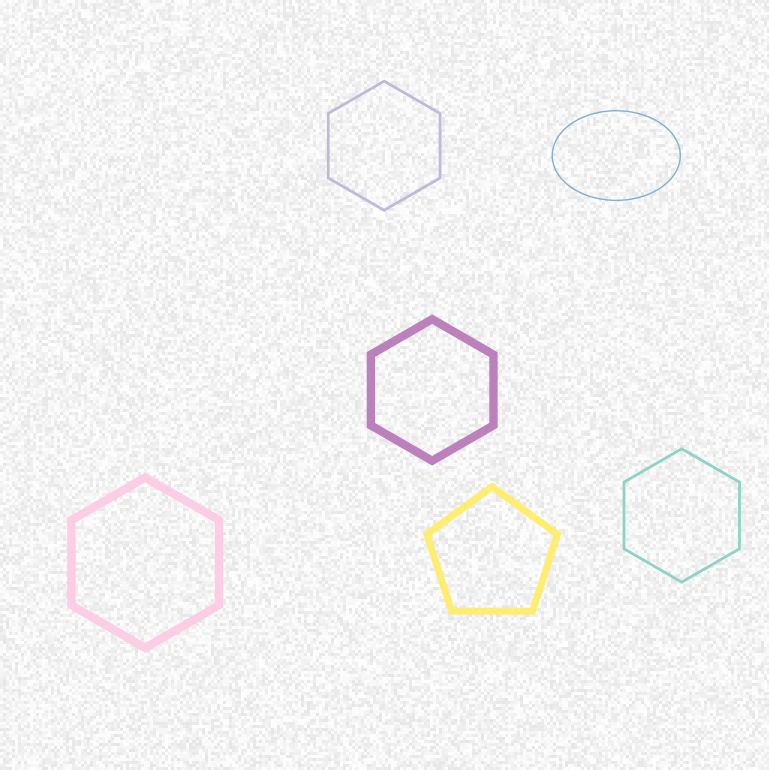[{"shape": "hexagon", "thickness": 1, "radius": 0.43, "center": [0.885, 0.331]}, {"shape": "hexagon", "thickness": 1, "radius": 0.42, "center": [0.499, 0.811]}, {"shape": "oval", "thickness": 0.5, "radius": 0.42, "center": [0.8, 0.798]}, {"shape": "hexagon", "thickness": 3, "radius": 0.55, "center": [0.189, 0.269]}, {"shape": "hexagon", "thickness": 3, "radius": 0.46, "center": [0.561, 0.494]}, {"shape": "pentagon", "thickness": 2.5, "radius": 0.45, "center": [0.639, 0.278]}]